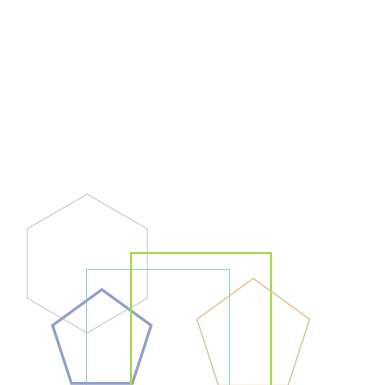[{"shape": "square", "thickness": 0.5, "radius": 0.93, "center": [0.41, 0.114]}, {"shape": "pentagon", "thickness": 2, "radius": 0.67, "center": [0.265, 0.113]}, {"shape": "square", "thickness": 1.5, "radius": 0.91, "center": [0.522, 0.16]}, {"shape": "pentagon", "thickness": 1, "radius": 0.77, "center": [0.658, 0.123]}, {"shape": "hexagon", "thickness": 0.5, "radius": 0.9, "center": [0.226, 0.316]}]